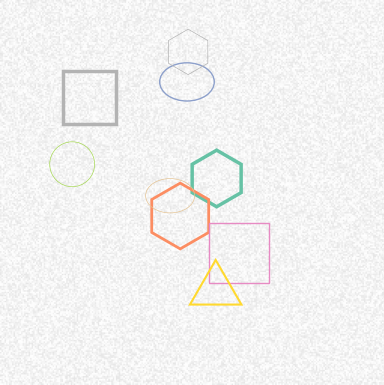[{"shape": "hexagon", "thickness": 2.5, "radius": 0.37, "center": [0.563, 0.536]}, {"shape": "hexagon", "thickness": 2, "radius": 0.43, "center": [0.468, 0.439]}, {"shape": "oval", "thickness": 1, "radius": 0.35, "center": [0.486, 0.787]}, {"shape": "square", "thickness": 1, "radius": 0.39, "center": [0.621, 0.343]}, {"shape": "circle", "thickness": 0.5, "radius": 0.29, "center": [0.187, 0.573]}, {"shape": "triangle", "thickness": 1.5, "radius": 0.39, "center": [0.56, 0.248]}, {"shape": "oval", "thickness": 0.5, "radius": 0.32, "center": [0.442, 0.492]}, {"shape": "hexagon", "thickness": 0.5, "radius": 0.3, "center": [0.489, 0.865]}, {"shape": "square", "thickness": 2.5, "radius": 0.34, "center": [0.233, 0.747]}]